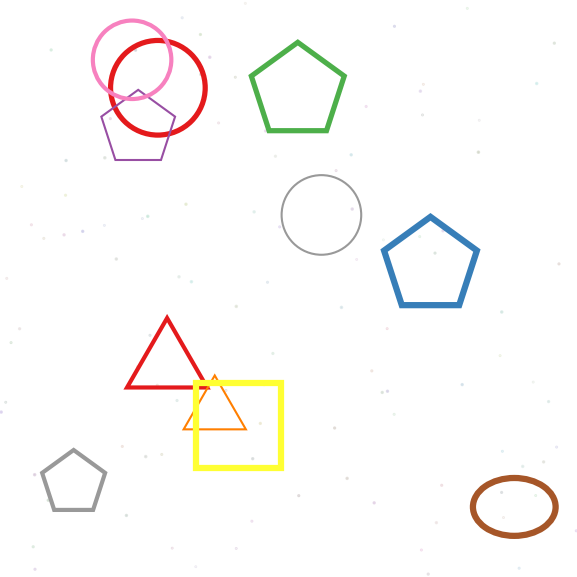[{"shape": "triangle", "thickness": 2, "radius": 0.4, "center": [0.289, 0.368]}, {"shape": "circle", "thickness": 2.5, "radius": 0.41, "center": [0.273, 0.847]}, {"shape": "pentagon", "thickness": 3, "radius": 0.42, "center": [0.745, 0.539]}, {"shape": "pentagon", "thickness": 2.5, "radius": 0.42, "center": [0.516, 0.841]}, {"shape": "pentagon", "thickness": 1, "radius": 0.34, "center": [0.239, 0.776]}, {"shape": "triangle", "thickness": 1, "radius": 0.31, "center": [0.372, 0.287]}, {"shape": "square", "thickness": 3, "radius": 0.37, "center": [0.413, 0.262]}, {"shape": "oval", "thickness": 3, "radius": 0.36, "center": [0.891, 0.121]}, {"shape": "circle", "thickness": 2, "radius": 0.34, "center": [0.229, 0.896]}, {"shape": "circle", "thickness": 1, "radius": 0.34, "center": [0.557, 0.627]}, {"shape": "pentagon", "thickness": 2, "radius": 0.29, "center": [0.128, 0.163]}]